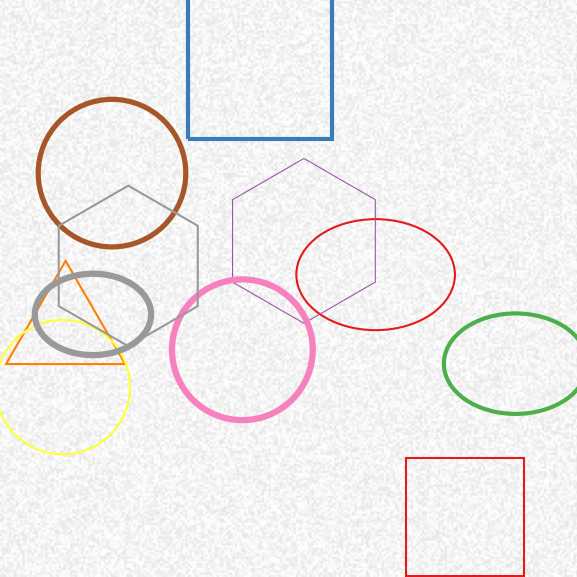[{"shape": "square", "thickness": 1, "radius": 0.51, "center": [0.805, 0.104]}, {"shape": "oval", "thickness": 1, "radius": 0.69, "center": [0.65, 0.524]}, {"shape": "square", "thickness": 2, "radius": 0.62, "center": [0.45, 0.882]}, {"shape": "oval", "thickness": 2, "radius": 0.62, "center": [0.893, 0.369]}, {"shape": "hexagon", "thickness": 0.5, "radius": 0.71, "center": [0.526, 0.582]}, {"shape": "triangle", "thickness": 1, "radius": 0.6, "center": [0.114, 0.428]}, {"shape": "circle", "thickness": 1, "radius": 0.58, "center": [0.109, 0.329]}, {"shape": "circle", "thickness": 2.5, "radius": 0.64, "center": [0.194, 0.699]}, {"shape": "circle", "thickness": 3, "radius": 0.61, "center": [0.42, 0.393]}, {"shape": "hexagon", "thickness": 1, "radius": 0.7, "center": [0.222, 0.539]}, {"shape": "oval", "thickness": 3, "radius": 0.5, "center": [0.161, 0.455]}]